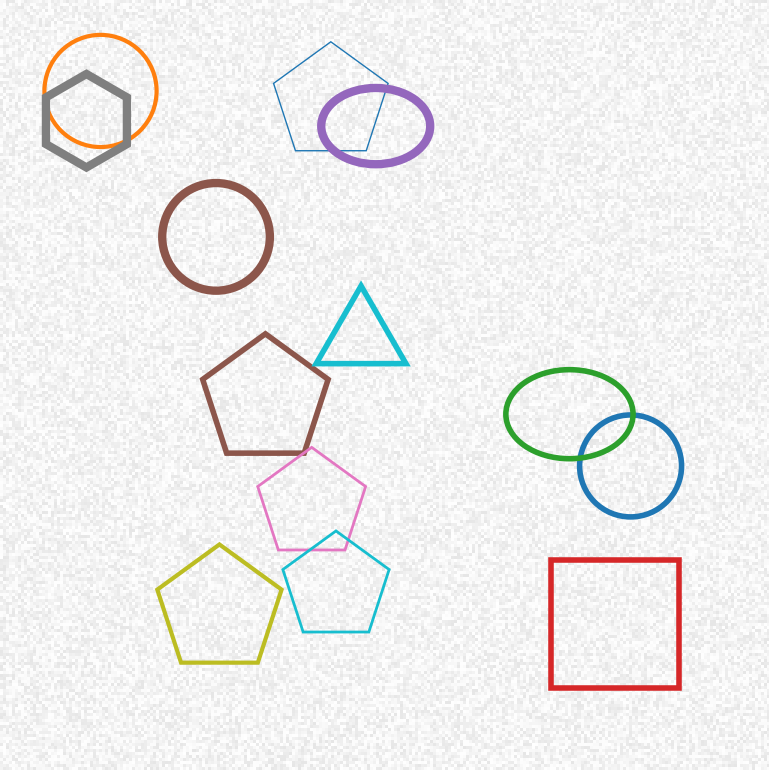[{"shape": "circle", "thickness": 2, "radius": 0.33, "center": [0.819, 0.395]}, {"shape": "pentagon", "thickness": 0.5, "radius": 0.39, "center": [0.43, 0.868]}, {"shape": "circle", "thickness": 1.5, "radius": 0.36, "center": [0.131, 0.882]}, {"shape": "oval", "thickness": 2, "radius": 0.41, "center": [0.74, 0.462]}, {"shape": "square", "thickness": 2, "radius": 0.41, "center": [0.799, 0.189]}, {"shape": "oval", "thickness": 3, "radius": 0.35, "center": [0.488, 0.836]}, {"shape": "circle", "thickness": 3, "radius": 0.35, "center": [0.281, 0.692]}, {"shape": "pentagon", "thickness": 2, "radius": 0.43, "center": [0.345, 0.481]}, {"shape": "pentagon", "thickness": 1, "radius": 0.37, "center": [0.405, 0.345]}, {"shape": "hexagon", "thickness": 3, "radius": 0.3, "center": [0.112, 0.843]}, {"shape": "pentagon", "thickness": 1.5, "radius": 0.42, "center": [0.285, 0.208]}, {"shape": "pentagon", "thickness": 1, "radius": 0.36, "center": [0.436, 0.238]}, {"shape": "triangle", "thickness": 2, "radius": 0.34, "center": [0.469, 0.561]}]